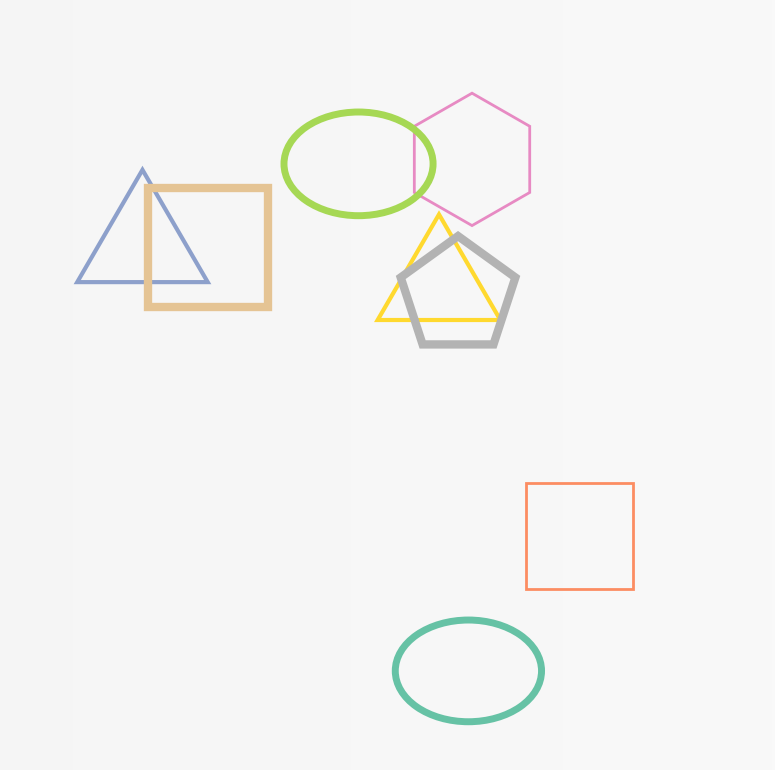[{"shape": "oval", "thickness": 2.5, "radius": 0.47, "center": [0.604, 0.129]}, {"shape": "square", "thickness": 1, "radius": 0.34, "center": [0.748, 0.304]}, {"shape": "triangle", "thickness": 1.5, "radius": 0.49, "center": [0.184, 0.682]}, {"shape": "hexagon", "thickness": 1, "radius": 0.43, "center": [0.609, 0.793]}, {"shape": "oval", "thickness": 2.5, "radius": 0.48, "center": [0.463, 0.787]}, {"shape": "triangle", "thickness": 1.5, "radius": 0.46, "center": [0.566, 0.63]}, {"shape": "square", "thickness": 3, "radius": 0.39, "center": [0.268, 0.679]}, {"shape": "pentagon", "thickness": 3, "radius": 0.39, "center": [0.591, 0.616]}]